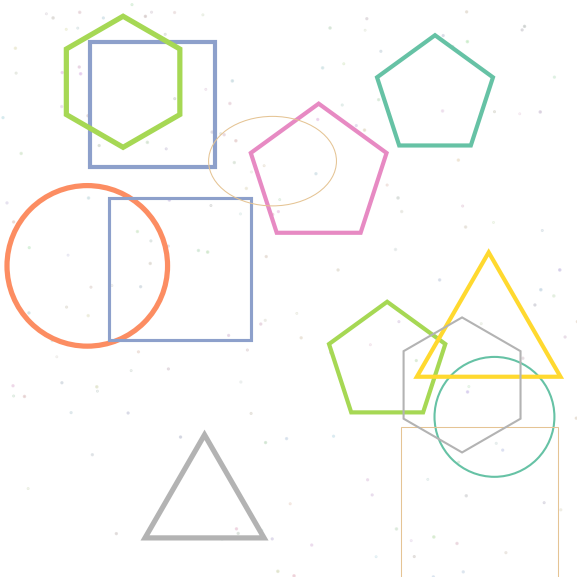[{"shape": "pentagon", "thickness": 2, "radius": 0.53, "center": [0.753, 0.833]}, {"shape": "circle", "thickness": 1, "radius": 0.52, "center": [0.856, 0.277]}, {"shape": "circle", "thickness": 2.5, "radius": 0.7, "center": [0.151, 0.539]}, {"shape": "square", "thickness": 1.5, "radius": 0.61, "center": [0.311, 0.533]}, {"shape": "square", "thickness": 2, "radius": 0.54, "center": [0.265, 0.819]}, {"shape": "pentagon", "thickness": 2, "radius": 0.62, "center": [0.552, 0.696]}, {"shape": "hexagon", "thickness": 2.5, "radius": 0.57, "center": [0.213, 0.858]}, {"shape": "pentagon", "thickness": 2, "radius": 0.53, "center": [0.67, 0.371]}, {"shape": "triangle", "thickness": 2, "radius": 0.72, "center": [0.846, 0.419]}, {"shape": "square", "thickness": 0.5, "radius": 0.68, "center": [0.831, 0.124]}, {"shape": "oval", "thickness": 0.5, "radius": 0.55, "center": [0.472, 0.72]}, {"shape": "hexagon", "thickness": 1, "radius": 0.58, "center": [0.8, 0.333]}, {"shape": "triangle", "thickness": 2.5, "radius": 0.59, "center": [0.354, 0.127]}]